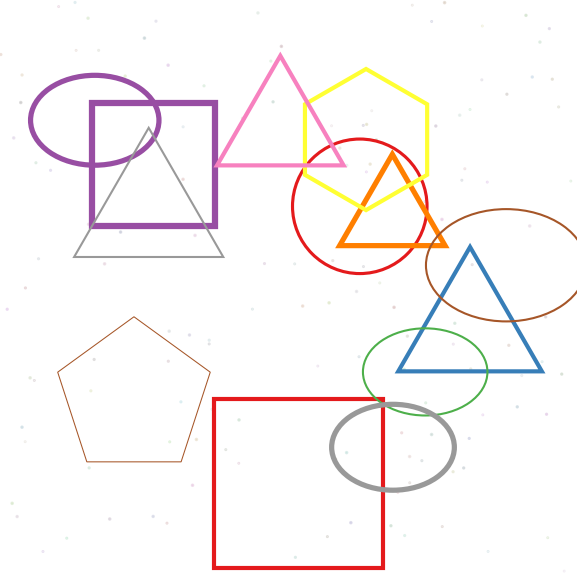[{"shape": "circle", "thickness": 1.5, "radius": 0.58, "center": [0.623, 0.642]}, {"shape": "square", "thickness": 2, "radius": 0.73, "center": [0.517, 0.162]}, {"shape": "triangle", "thickness": 2, "radius": 0.72, "center": [0.814, 0.428]}, {"shape": "oval", "thickness": 1, "radius": 0.54, "center": [0.736, 0.355]}, {"shape": "oval", "thickness": 2.5, "radius": 0.56, "center": [0.164, 0.791]}, {"shape": "square", "thickness": 3, "radius": 0.53, "center": [0.266, 0.714]}, {"shape": "triangle", "thickness": 2.5, "radius": 0.53, "center": [0.679, 0.626]}, {"shape": "hexagon", "thickness": 2, "radius": 0.61, "center": [0.634, 0.757]}, {"shape": "pentagon", "thickness": 0.5, "radius": 0.69, "center": [0.232, 0.312]}, {"shape": "oval", "thickness": 1, "radius": 0.69, "center": [0.876, 0.54]}, {"shape": "triangle", "thickness": 2, "radius": 0.63, "center": [0.485, 0.776]}, {"shape": "triangle", "thickness": 1, "radius": 0.75, "center": [0.257, 0.629]}, {"shape": "oval", "thickness": 2.5, "radius": 0.53, "center": [0.681, 0.225]}]